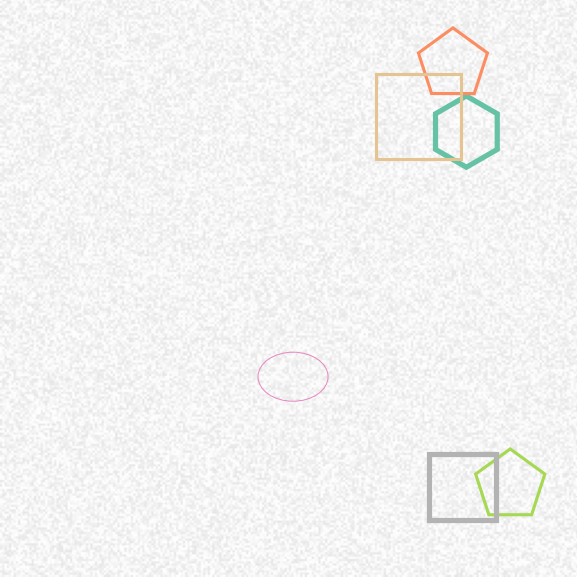[{"shape": "hexagon", "thickness": 2.5, "radius": 0.31, "center": [0.808, 0.771]}, {"shape": "pentagon", "thickness": 1.5, "radius": 0.31, "center": [0.784, 0.888]}, {"shape": "oval", "thickness": 0.5, "radius": 0.3, "center": [0.507, 0.347]}, {"shape": "pentagon", "thickness": 1.5, "radius": 0.31, "center": [0.884, 0.159]}, {"shape": "square", "thickness": 1.5, "radius": 0.37, "center": [0.725, 0.797]}, {"shape": "square", "thickness": 2.5, "radius": 0.29, "center": [0.801, 0.156]}]